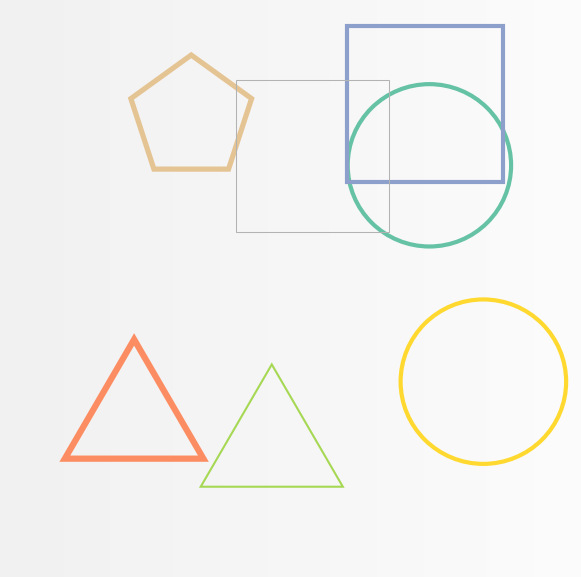[{"shape": "circle", "thickness": 2, "radius": 0.7, "center": [0.739, 0.713]}, {"shape": "triangle", "thickness": 3, "radius": 0.69, "center": [0.231, 0.274]}, {"shape": "square", "thickness": 2, "radius": 0.67, "center": [0.731, 0.819]}, {"shape": "triangle", "thickness": 1, "radius": 0.71, "center": [0.468, 0.227]}, {"shape": "circle", "thickness": 2, "radius": 0.71, "center": [0.832, 0.338]}, {"shape": "pentagon", "thickness": 2.5, "radius": 0.55, "center": [0.329, 0.795]}, {"shape": "square", "thickness": 0.5, "radius": 0.66, "center": [0.538, 0.729]}]